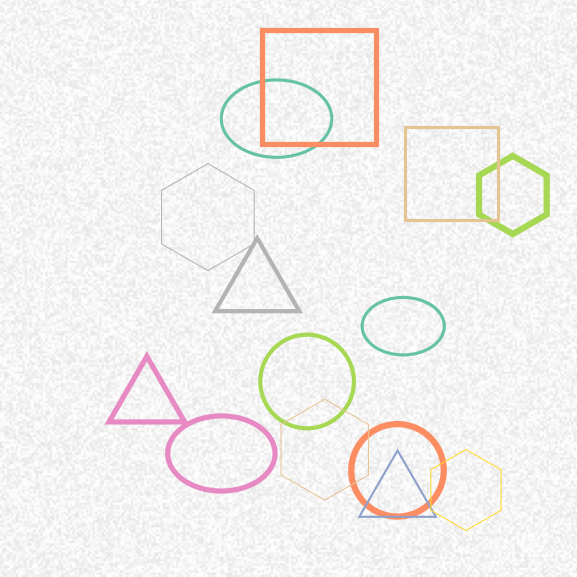[{"shape": "oval", "thickness": 1.5, "radius": 0.48, "center": [0.479, 0.794]}, {"shape": "oval", "thickness": 1.5, "radius": 0.36, "center": [0.698, 0.434]}, {"shape": "square", "thickness": 2.5, "radius": 0.49, "center": [0.552, 0.849]}, {"shape": "circle", "thickness": 3, "radius": 0.4, "center": [0.688, 0.185]}, {"shape": "triangle", "thickness": 1, "radius": 0.38, "center": [0.688, 0.143]}, {"shape": "triangle", "thickness": 2.5, "radius": 0.38, "center": [0.254, 0.306]}, {"shape": "oval", "thickness": 2.5, "radius": 0.46, "center": [0.383, 0.214]}, {"shape": "circle", "thickness": 2, "radius": 0.41, "center": [0.532, 0.339]}, {"shape": "hexagon", "thickness": 3, "radius": 0.34, "center": [0.888, 0.662]}, {"shape": "hexagon", "thickness": 0.5, "radius": 0.35, "center": [0.807, 0.151]}, {"shape": "square", "thickness": 1.5, "radius": 0.4, "center": [0.782, 0.698]}, {"shape": "hexagon", "thickness": 0.5, "radius": 0.44, "center": [0.562, 0.22]}, {"shape": "triangle", "thickness": 2, "radius": 0.42, "center": [0.445, 0.502]}, {"shape": "hexagon", "thickness": 0.5, "radius": 0.46, "center": [0.36, 0.623]}]